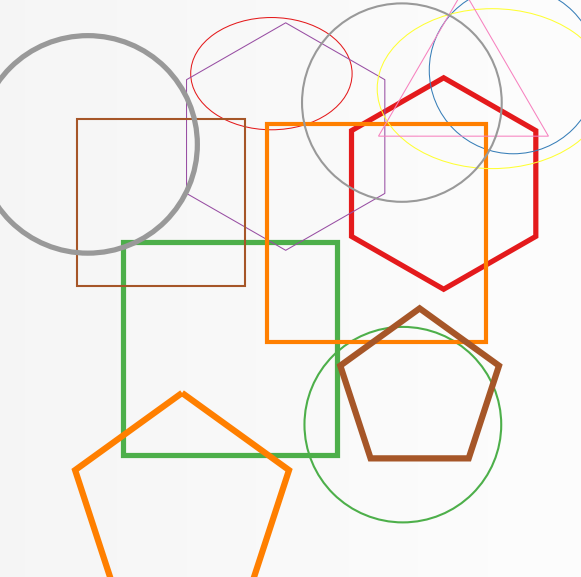[{"shape": "oval", "thickness": 0.5, "radius": 0.69, "center": [0.467, 0.872]}, {"shape": "hexagon", "thickness": 2.5, "radius": 0.92, "center": [0.763, 0.681]}, {"shape": "circle", "thickness": 0.5, "radius": 0.72, "center": [0.883, 0.877]}, {"shape": "circle", "thickness": 1, "radius": 0.85, "center": [0.693, 0.264]}, {"shape": "square", "thickness": 2.5, "radius": 0.92, "center": [0.396, 0.396]}, {"shape": "hexagon", "thickness": 0.5, "radius": 0.98, "center": [0.491, 0.763]}, {"shape": "square", "thickness": 2, "radius": 0.94, "center": [0.647, 0.595]}, {"shape": "pentagon", "thickness": 3, "radius": 0.97, "center": [0.313, 0.125]}, {"shape": "oval", "thickness": 0.5, "radius": 0.99, "center": [0.847, 0.846]}, {"shape": "pentagon", "thickness": 3, "radius": 0.72, "center": [0.722, 0.322]}, {"shape": "square", "thickness": 1, "radius": 0.72, "center": [0.277, 0.649]}, {"shape": "triangle", "thickness": 0.5, "radius": 0.84, "center": [0.797, 0.848]}, {"shape": "circle", "thickness": 2.5, "radius": 0.94, "center": [0.151, 0.749]}, {"shape": "circle", "thickness": 1, "radius": 0.86, "center": [0.691, 0.821]}]